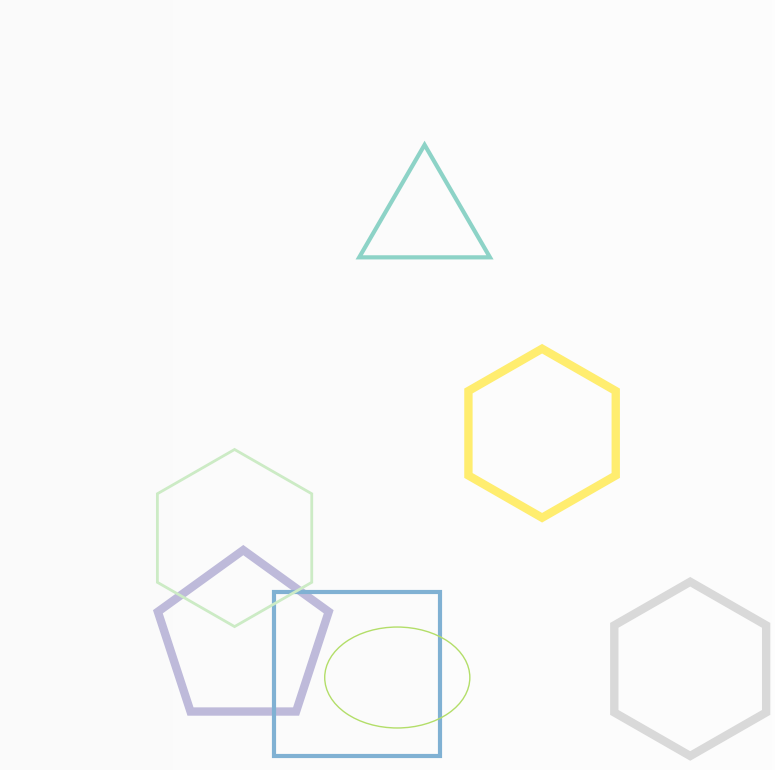[{"shape": "triangle", "thickness": 1.5, "radius": 0.49, "center": [0.548, 0.714]}, {"shape": "pentagon", "thickness": 3, "radius": 0.58, "center": [0.314, 0.17]}, {"shape": "square", "thickness": 1.5, "radius": 0.53, "center": [0.46, 0.125]}, {"shape": "oval", "thickness": 0.5, "radius": 0.47, "center": [0.513, 0.12]}, {"shape": "hexagon", "thickness": 3, "radius": 0.57, "center": [0.891, 0.131]}, {"shape": "hexagon", "thickness": 1, "radius": 0.58, "center": [0.303, 0.301]}, {"shape": "hexagon", "thickness": 3, "radius": 0.55, "center": [0.699, 0.437]}]